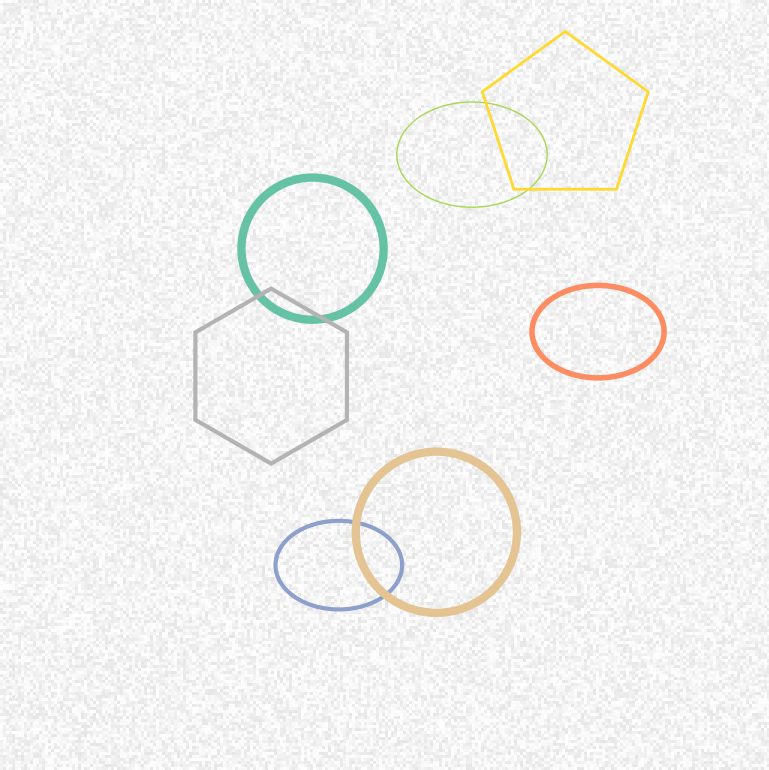[{"shape": "circle", "thickness": 3, "radius": 0.46, "center": [0.406, 0.677]}, {"shape": "oval", "thickness": 2, "radius": 0.43, "center": [0.777, 0.569]}, {"shape": "oval", "thickness": 1.5, "radius": 0.41, "center": [0.44, 0.266]}, {"shape": "oval", "thickness": 0.5, "radius": 0.49, "center": [0.613, 0.799]}, {"shape": "pentagon", "thickness": 1, "radius": 0.57, "center": [0.734, 0.846]}, {"shape": "circle", "thickness": 3, "radius": 0.52, "center": [0.567, 0.309]}, {"shape": "hexagon", "thickness": 1.5, "radius": 0.57, "center": [0.352, 0.512]}]